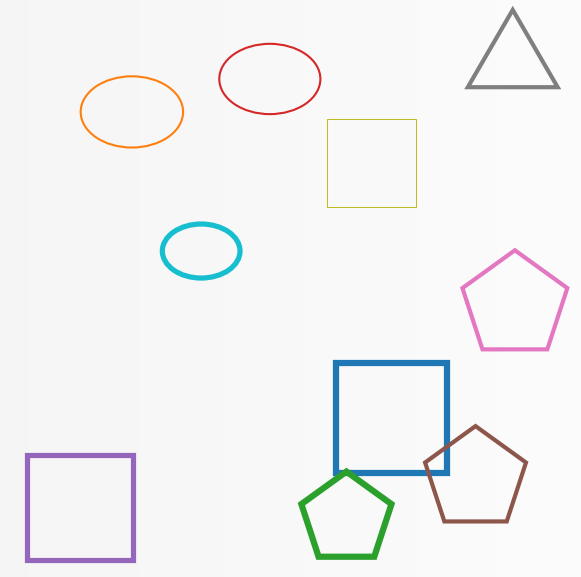[{"shape": "square", "thickness": 3, "radius": 0.48, "center": [0.674, 0.275]}, {"shape": "oval", "thickness": 1, "radius": 0.44, "center": [0.227, 0.805]}, {"shape": "pentagon", "thickness": 3, "radius": 0.41, "center": [0.596, 0.101]}, {"shape": "oval", "thickness": 1, "radius": 0.43, "center": [0.464, 0.862]}, {"shape": "square", "thickness": 2.5, "radius": 0.45, "center": [0.137, 0.121]}, {"shape": "pentagon", "thickness": 2, "radius": 0.46, "center": [0.818, 0.17]}, {"shape": "pentagon", "thickness": 2, "radius": 0.47, "center": [0.886, 0.471]}, {"shape": "triangle", "thickness": 2, "radius": 0.45, "center": [0.882, 0.893]}, {"shape": "square", "thickness": 0.5, "radius": 0.38, "center": [0.639, 0.717]}, {"shape": "oval", "thickness": 2.5, "radius": 0.33, "center": [0.346, 0.564]}]